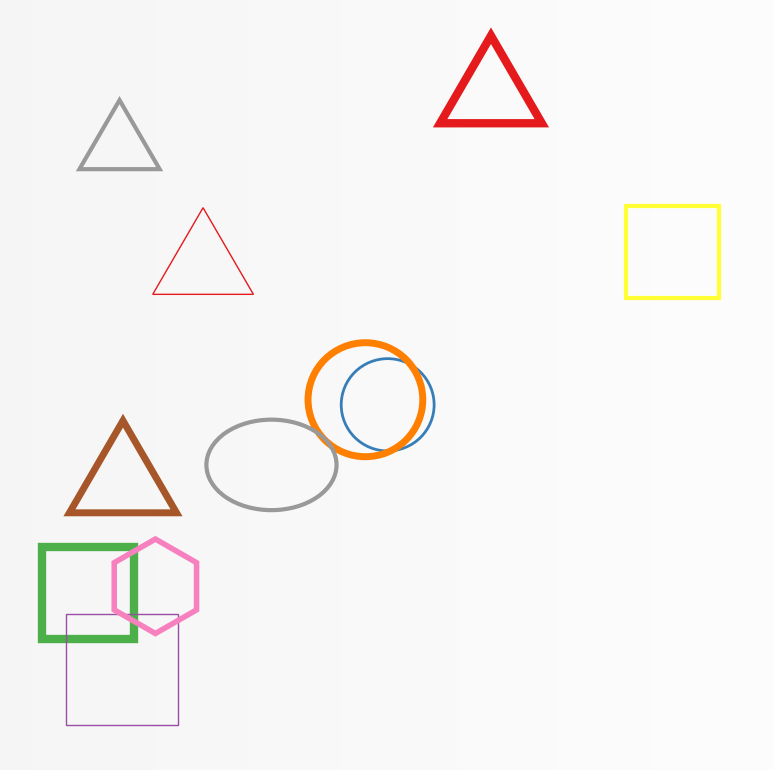[{"shape": "triangle", "thickness": 3, "radius": 0.38, "center": [0.634, 0.878]}, {"shape": "triangle", "thickness": 0.5, "radius": 0.37, "center": [0.262, 0.655]}, {"shape": "circle", "thickness": 1, "radius": 0.3, "center": [0.5, 0.474]}, {"shape": "square", "thickness": 3, "radius": 0.3, "center": [0.113, 0.23]}, {"shape": "square", "thickness": 0.5, "radius": 0.36, "center": [0.158, 0.13]}, {"shape": "circle", "thickness": 2.5, "radius": 0.37, "center": [0.471, 0.481]}, {"shape": "square", "thickness": 1.5, "radius": 0.3, "center": [0.868, 0.673]}, {"shape": "triangle", "thickness": 2.5, "radius": 0.4, "center": [0.159, 0.374]}, {"shape": "hexagon", "thickness": 2, "radius": 0.31, "center": [0.201, 0.239]}, {"shape": "oval", "thickness": 1.5, "radius": 0.42, "center": [0.35, 0.396]}, {"shape": "triangle", "thickness": 1.5, "radius": 0.3, "center": [0.154, 0.81]}]